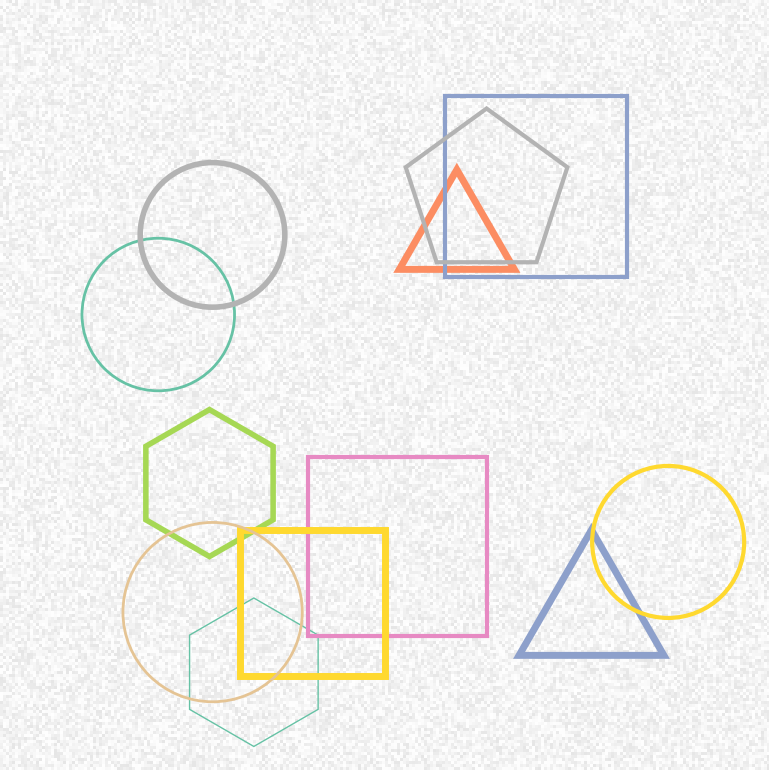[{"shape": "hexagon", "thickness": 0.5, "radius": 0.48, "center": [0.33, 0.127]}, {"shape": "circle", "thickness": 1, "radius": 0.5, "center": [0.206, 0.592]}, {"shape": "triangle", "thickness": 2.5, "radius": 0.43, "center": [0.593, 0.693]}, {"shape": "triangle", "thickness": 2.5, "radius": 0.54, "center": [0.768, 0.203]}, {"shape": "square", "thickness": 1.5, "radius": 0.59, "center": [0.696, 0.758]}, {"shape": "square", "thickness": 1.5, "radius": 0.58, "center": [0.516, 0.29]}, {"shape": "hexagon", "thickness": 2, "radius": 0.48, "center": [0.272, 0.373]}, {"shape": "circle", "thickness": 1.5, "radius": 0.49, "center": [0.868, 0.296]}, {"shape": "square", "thickness": 2.5, "radius": 0.47, "center": [0.406, 0.217]}, {"shape": "circle", "thickness": 1, "radius": 0.58, "center": [0.276, 0.205]}, {"shape": "pentagon", "thickness": 1.5, "radius": 0.55, "center": [0.632, 0.749]}, {"shape": "circle", "thickness": 2, "radius": 0.47, "center": [0.276, 0.695]}]